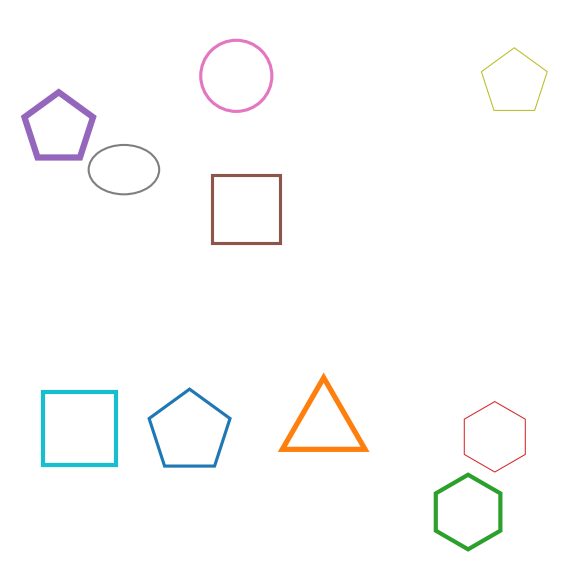[{"shape": "pentagon", "thickness": 1.5, "radius": 0.37, "center": [0.328, 0.252]}, {"shape": "triangle", "thickness": 2.5, "radius": 0.41, "center": [0.56, 0.262]}, {"shape": "hexagon", "thickness": 2, "radius": 0.32, "center": [0.811, 0.112]}, {"shape": "hexagon", "thickness": 0.5, "radius": 0.3, "center": [0.857, 0.243]}, {"shape": "pentagon", "thickness": 3, "radius": 0.31, "center": [0.102, 0.777]}, {"shape": "square", "thickness": 1.5, "radius": 0.29, "center": [0.426, 0.637]}, {"shape": "circle", "thickness": 1.5, "radius": 0.31, "center": [0.409, 0.868]}, {"shape": "oval", "thickness": 1, "radius": 0.31, "center": [0.215, 0.705]}, {"shape": "pentagon", "thickness": 0.5, "radius": 0.3, "center": [0.891, 0.856]}, {"shape": "square", "thickness": 2, "radius": 0.32, "center": [0.137, 0.257]}]